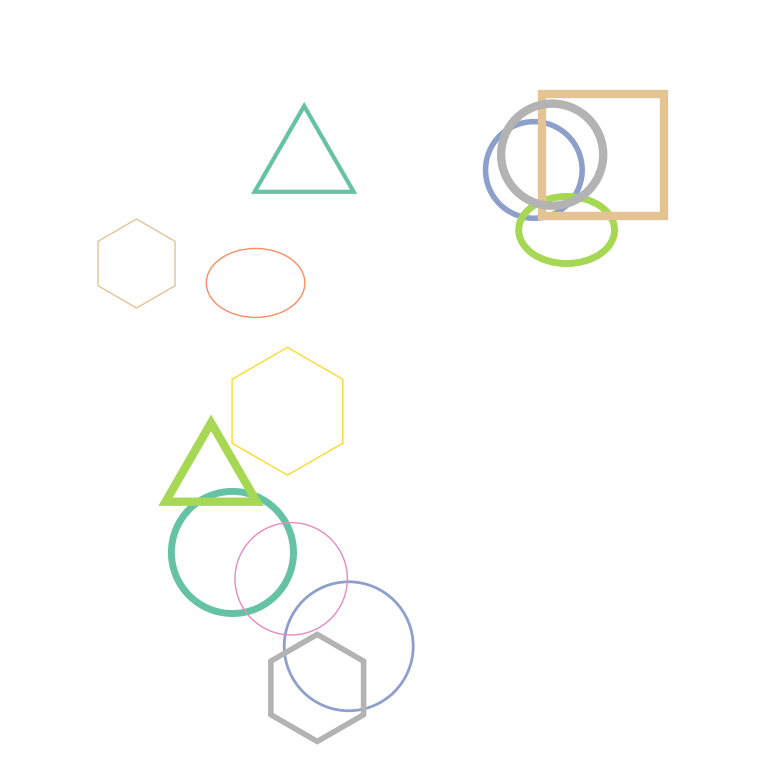[{"shape": "circle", "thickness": 2.5, "radius": 0.4, "center": [0.302, 0.283]}, {"shape": "triangle", "thickness": 1.5, "radius": 0.37, "center": [0.395, 0.788]}, {"shape": "oval", "thickness": 0.5, "radius": 0.32, "center": [0.332, 0.633]}, {"shape": "circle", "thickness": 1, "radius": 0.42, "center": [0.453, 0.161]}, {"shape": "circle", "thickness": 2, "radius": 0.31, "center": [0.693, 0.779]}, {"shape": "circle", "thickness": 0.5, "radius": 0.36, "center": [0.378, 0.248]}, {"shape": "oval", "thickness": 2.5, "radius": 0.31, "center": [0.736, 0.701]}, {"shape": "triangle", "thickness": 3, "radius": 0.34, "center": [0.274, 0.383]}, {"shape": "hexagon", "thickness": 0.5, "radius": 0.41, "center": [0.373, 0.466]}, {"shape": "square", "thickness": 3, "radius": 0.39, "center": [0.783, 0.799]}, {"shape": "hexagon", "thickness": 0.5, "radius": 0.29, "center": [0.177, 0.658]}, {"shape": "circle", "thickness": 3, "radius": 0.33, "center": [0.717, 0.799]}, {"shape": "hexagon", "thickness": 2, "radius": 0.35, "center": [0.412, 0.107]}]